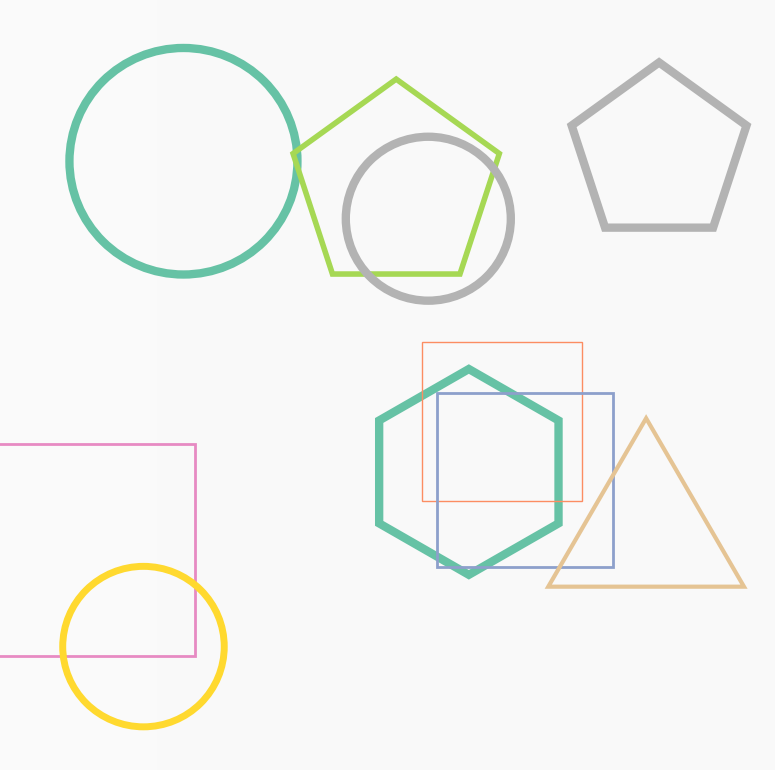[{"shape": "hexagon", "thickness": 3, "radius": 0.67, "center": [0.605, 0.387]}, {"shape": "circle", "thickness": 3, "radius": 0.74, "center": [0.237, 0.791]}, {"shape": "square", "thickness": 0.5, "radius": 0.52, "center": [0.648, 0.452]}, {"shape": "square", "thickness": 1, "radius": 0.57, "center": [0.677, 0.377]}, {"shape": "square", "thickness": 1, "radius": 0.69, "center": [0.114, 0.286]}, {"shape": "pentagon", "thickness": 2, "radius": 0.7, "center": [0.511, 0.757]}, {"shape": "circle", "thickness": 2.5, "radius": 0.52, "center": [0.185, 0.16]}, {"shape": "triangle", "thickness": 1.5, "radius": 0.73, "center": [0.834, 0.311]}, {"shape": "pentagon", "thickness": 3, "radius": 0.59, "center": [0.85, 0.8]}, {"shape": "circle", "thickness": 3, "radius": 0.53, "center": [0.553, 0.716]}]